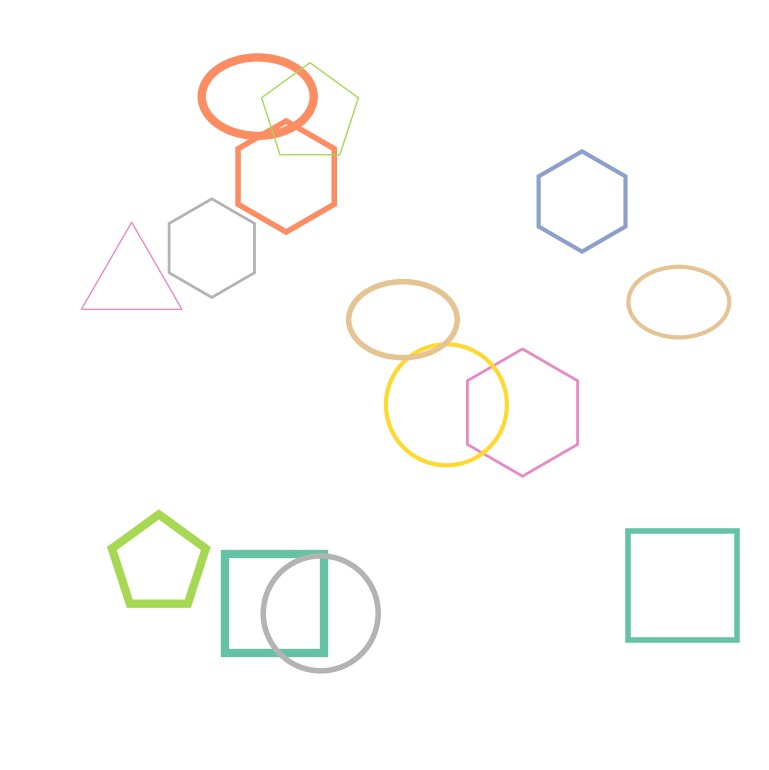[{"shape": "square", "thickness": 2, "radius": 0.35, "center": [0.886, 0.24]}, {"shape": "square", "thickness": 3, "radius": 0.32, "center": [0.357, 0.216]}, {"shape": "hexagon", "thickness": 2, "radius": 0.36, "center": [0.372, 0.771]}, {"shape": "oval", "thickness": 3, "radius": 0.36, "center": [0.335, 0.875]}, {"shape": "hexagon", "thickness": 1.5, "radius": 0.33, "center": [0.756, 0.738]}, {"shape": "triangle", "thickness": 0.5, "radius": 0.38, "center": [0.171, 0.636]}, {"shape": "hexagon", "thickness": 1, "radius": 0.41, "center": [0.679, 0.464]}, {"shape": "pentagon", "thickness": 3, "radius": 0.32, "center": [0.206, 0.268]}, {"shape": "pentagon", "thickness": 0.5, "radius": 0.33, "center": [0.403, 0.853]}, {"shape": "circle", "thickness": 1.5, "radius": 0.39, "center": [0.58, 0.474]}, {"shape": "oval", "thickness": 1.5, "radius": 0.33, "center": [0.882, 0.608]}, {"shape": "oval", "thickness": 2, "radius": 0.35, "center": [0.523, 0.585]}, {"shape": "circle", "thickness": 2, "radius": 0.37, "center": [0.417, 0.203]}, {"shape": "hexagon", "thickness": 1, "radius": 0.32, "center": [0.275, 0.678]}]